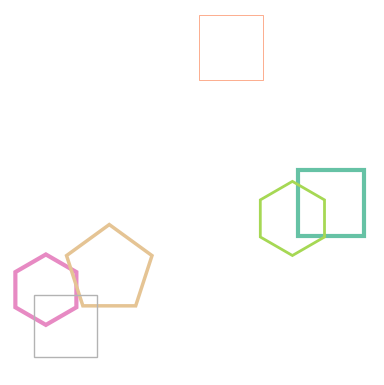[{"shape": "square", "thickness": 3, "radius": 0.43, "center": [0.86, 0.474]}, {"shape": "square", "thickness": 0.5, "radius": 0.42, "center": [0.6, 0.876]}, {"shape": "hexagon", "thickness": 3, "radius": 0.46, "center": [0.119, 0.248]}, {"shape": "hexagon", "thickness": 2, "radius": 0.48, "center": [0.759, 0.433]}, {"shape": "pentagon", "thickness": 2.5, "radius": 0.58, "center": [0.284, 0.3]}, {"shape": "square", "thickness": 1, "radius": 0.4, "center": [0.17, 0.152]}]